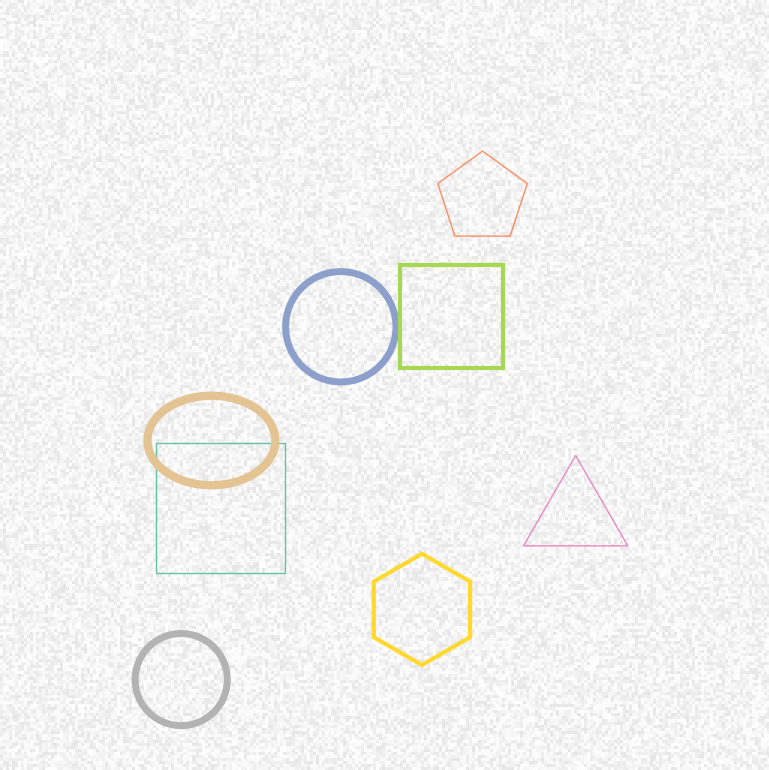[{"shape": "square", "thickness": 0.5, "radius": 0.42, "center": [0.286, 0.34]}, {"shape": "pentagon", "thickness": 0.5, "radius": 0.31, "center": [0.627, 0.743]}, {"shape": "circle", "thickness": 2.5, "radius": 0.36, "center": [0.443, 0.576]}, {"shape": "triangle", "thickness": 0.5, "radius": 0.39, "center": [0.748, 0.33]}, {"shape": "square", "thickness": 1.5, "radius": 0.33, "center": [0.586, 0.589]}, {"shape": "hexagon", "thickness": 1.5, "radius": 0.36, "center": [0.548, 0.209]}, {"shape": "oval", "thickness": 3, "radius": 0.42, "center": [0.275, 0.428]}, {"shape": "circle", "thickness": 2.5, "radius": 0.3, "center": [0.235, 0.117]}]